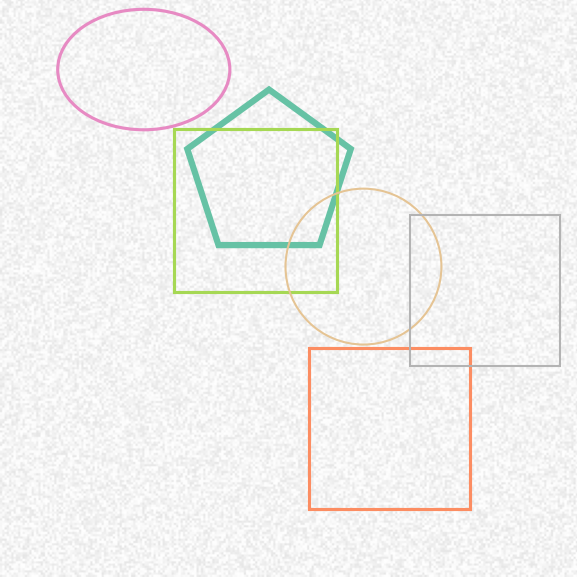[{"shape": "pentagon", "thickness": 3, "radius": 0.74, "center": [0.466, 0.695]}, {"shape": "square", "thickness": 1.5, "radius": 0.7, "center": [0.674, 0.257]}, {"shape": "oval", "thickness": 1.5, "radius": 0.75, "center": [0.249, 0.879]}, {"shape": "square", "thickness": 1.5, "radius": 0.7, "center": [0.442, 0.635]}, {"shape": "circle", "thickness": 1, "radius": 0.67, "center": [0.629, 0.537]}, {"shape": "square", "thickness": 1, "radius": 0.65, "center": [0.84, 0.496]}]